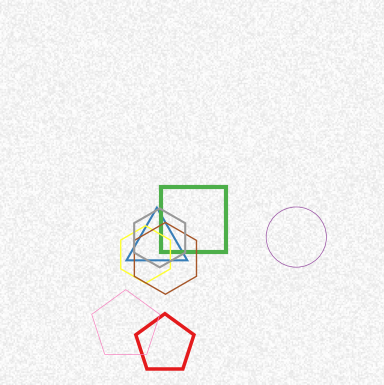[{"shape": "pentagon", "thickness": 2.5, "radius": 0.4, "center": [0.428, 0.106]}, {"shape": "triangle", "thickness": 1.5, "radius": 0.46, "center": [0.408, 0.369]}, {"shape": "square", "thickness": 3, "radius": 0.42, "center": [0.503, 0.43]}, {"shape": "circle", "thickness": 0.5, "radius": 0.39, "center": [0.77, 0.384]}, {"shape": "hexagon", "thickness": 1, "radius": 0.37, "center": [0.378, 0.339]}, {"shape": "hexagon", "thickness": 1, "radius": 0.47, "center": [0.43, 0.329]}, {"shape": "pentagon", "thickness": 0.5, "radius": 0.46, "center": [0.327, 0.155]}, {"shape": "hexagon", "thickness": 1.5, "radius": 0.38, "center": [0.415, 0.382]}]